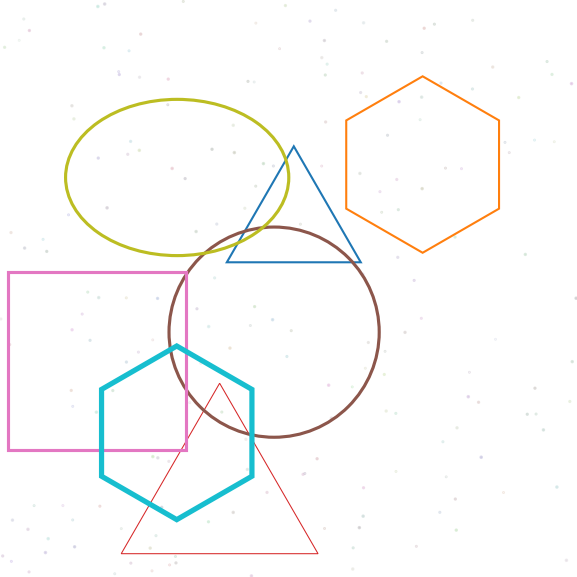[{"shape": "triangle", "thickness": 1, "radius": 0.67, "center": [0.509, 0.612]}, {"shape": "hexagon", "thickness": 1, "radius": 0.76, "center": [0.732, 0.714]}, {"shape": "triangle", "thickness": 0.5, "radius": 0.98, "center": [0.38, 0.139]}, {"shape": "circle", "thickness": 1.5, "radius": 0.91, "center": [0.475, 0.424]}, {"shape": "square", "thickness": 1.5, "radius": 0.77, "center": [0.168, 0.374]}, {"shape": "oval", "thickness": 1.5, "radius": 0.97, "center": [0.307, 0.692]}, {"shape": "hexagon", "thickness": 2.5, "radius": 0.75, "center": [0.306, 0.25]}]